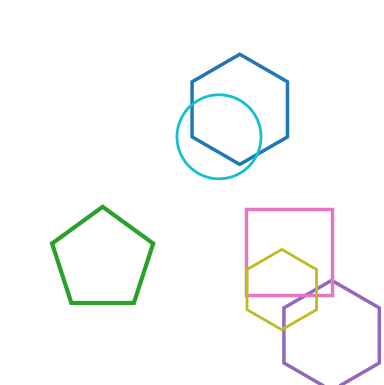[{"shape": "hexagon", "thickness": 2.5, "radius": 0.72, "center": [0.623, 0.716]}, {"shape": "pentagon", "thickness": 3, "radius": 0.69, "center": [0.267, 0.325]}, {"shape": "hexagon", "thickness": 2.5, "radius": 0.72, "center": [0.861, 0.129]}, {"shape": "square", "thickness": 2.5, "radius": 0.56, "center": [0.751, 0.345]}, {"shape": "hexagon", "thickness": 2, "radius": 0.52, "center": [0.732, 0.248]}, {"shape": "circle", "thickness": 2, "radius": 0.55, "center": [0.569, 0.645]}]